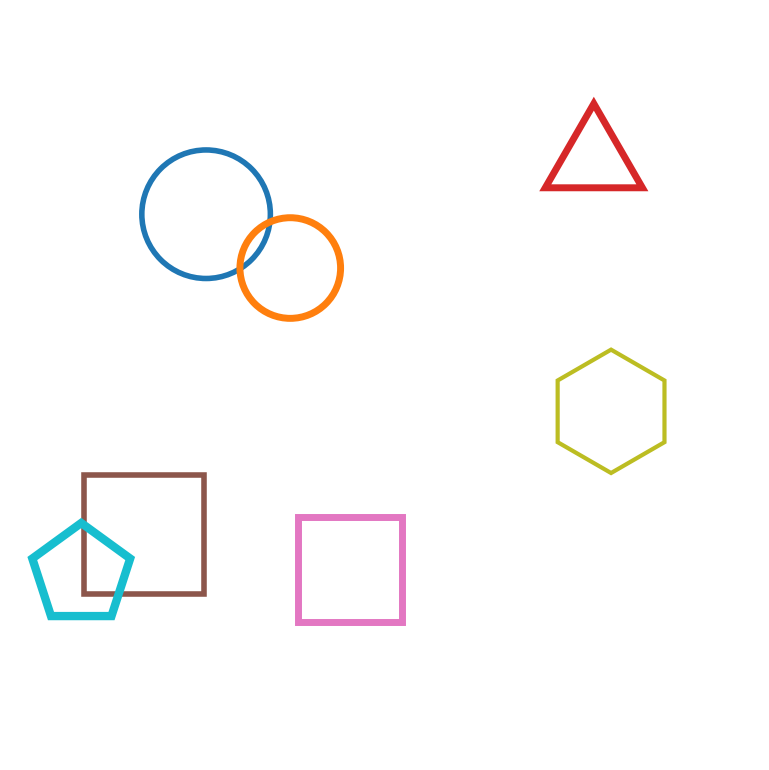[{"shape": "circle", "thickness": 2, "radius": 0.42, "center": [0.268, 0.722]}, {"shape": "circle", "thickness": 2.5, "radius": 0.33, "center": [0.377, 0.652]}, {"shape": "triangle", "thickness": 2.5, "radius": 0.36, "center": [0.771, 0.793]}, {"shape": "square", "thickness": 2, "radius": 0.39, "center": [0.187, 0.306]}, {"shape": "square", "thickness": 2.5, "radius": 0.34, "center": [0.455, 0.26]}, {"shape": "hexagon", "thickness": 1.5, "radius": 0.4, "center": [0.794, 0.466]}, {"shape": "pentagon", "thickness": 3, "radius": 0.33, "center": [0.106, 0.254]}]